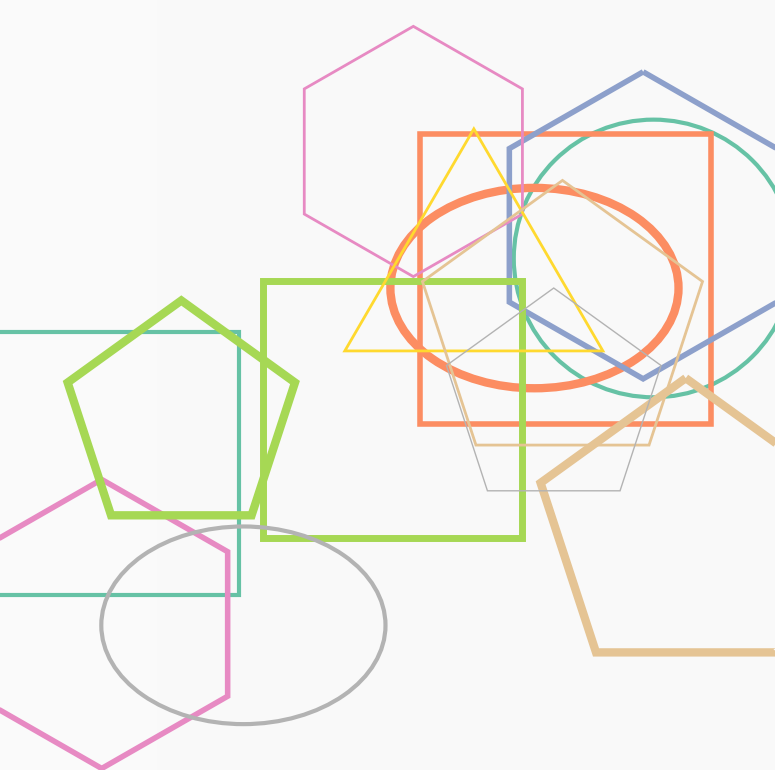[{"shape": "circle", "thickness": 1.5, "radius": 0.9, "center": [0.843, 0.664]}, {"shape": "square", "thickness": 1.5, "radius": 0.85, "center": [0.138, 0.398]}, {"shape": "oval", "thickness": 3, "radius": 0.93, "center": [0.69, 0.626]}, {"shape": "square", "thickness": 2, "radius": 0.94, "center": [0.73, 0.638]}, {"shape": "hexagon", "thickness": 2, "radius": 1.0, "center": [0.83, 0.707]}, {"shape": "hexagon", "thickness": 1, "radius": 0.81, "center": [0.533, 0.803]}, {"shape": "hexagon", "thickness": 2, "radius": 0.94, "center": [0.131, 0.19]}, {"shape": "pentagon", "thickness": 3, "radius": 0.77, "center": [0.234, 0.456]}, {"shape": "square", "thickness": 2.5, "radius": 0.83, "center": [0.506, 0.468]}, {"shape": "triangle", "thickness": 1, "radius": 0.96, "center": [0.611, 0.64]}, {"shape": "pentagon", "thickness": 1, "radius": 0.95, "center": [0.726, 0.576]}, {"shape": "pentagon", "thickness": 3, "radius": 0.98, "center": [0.885, 0.312]}, {"shape": "oval", "thickness": 1.5, "radius": 0.92, "center": [0.314, 0.188]}, {"shape": "pentagon", "thickness": 0.5, "radius": 0.73, "center": [0.715, 0.48]}]